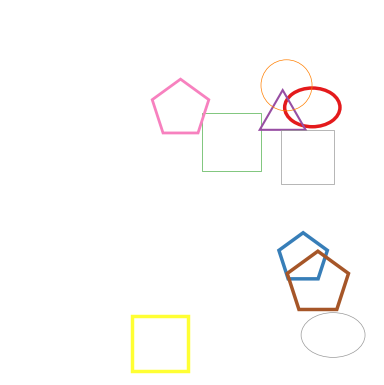[{"shape": "oval", "thickness": 2.5, "radius": 0.36, "center": [0.811, 0.721]}, {"shape": "pentagon", "thickness": 2.5, "radius": 0.33, "center": [0.787, 0.329]}, {"shape": "square", "thickness": 0.5, "radius": 0.38, "center": [0.602, 0.632]}, {"shape": "triangle", "thickness": 1.5, "radius": 0.34, "center": [0.734, 0.697]}, {"shape": "circle", "thickness": 0.5, "radius": 0.33, "center": [0.744, 0.778]}, {"shape": "square", "thickness": 2.5, "radius": 0.36, "center": [0.415, 0.108]}, {"shape": "pentagon", "thickness": 2.5, "radius": 0.42, "center": [0.826, 0.264]}, {"shape": "pentagon", "thickness": 2, "radius": 0.39, "center": [0.469, 0.717]}, {"shape": "square", "thickness": 0.5, "radius": 0.35, "center": [0.798, 0.593]}, {"shape": "oval", "thickness": 0.5, "radius": 0.42, "center": [0.865, 0.13]}]